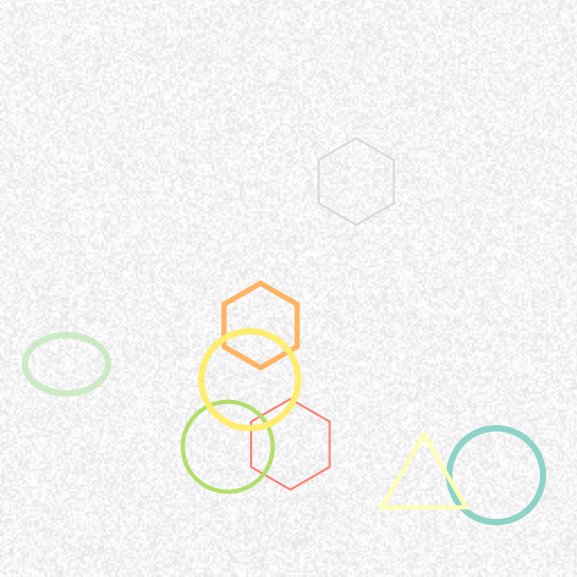[{"shape": "circle", "thickness": 3, "radius": 0.41, "center": [0.859, 0.176]}, {"shape": "triangle", "thickness": 2, "radius": 0.42, "center": [0.734, 0.163]}, {"shape": "hexagon", "thickness": 1, "radius": 0.39, "center": [0.503, 0.23]}, {"shape": "hexagon", "thickness": 2.5, "radius": 0.37, "center": [0.451, 0.436]}, {"shape": "circle", "thickness": 2, "radius": 0.39, "center": [0.394, 0.226]}, {"shape": "hexagon", "thickness": 1, "radius": 0.38, "center": [0.617, 0.685]}, {"shape": "oval", "thickness": 3, "radius": 0.36, "center": [0.115, 0.368]}, {"shape": "circle", "thickness": 3, "radius": 0.42, "center": [0.433, 0.342]}]